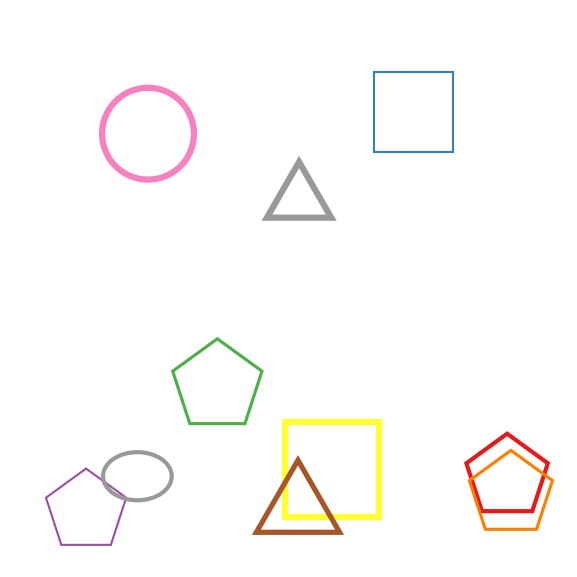[{"shape": "pentagon", "thickness": 2, "radius": 0.37, "center": [0.878, 0.174]}, {"shape": "square", "thickness": 1, "radius": 0.34, "center": [0.716, 0.805]}, {"shape": "pentagon", "thickness": 1.5, "radius": 0.41, "center": [0.376, 0.331]}, {"shape": "pentagon", "thickness": 1, "radius": 0.37, "center": [0.149, 0.115]}, {"shape": "pentagon", "thickness": 1.5, "radius": 0.38, "center": [0.885, 0.144]}, {"shape": "square", "thickness": 3, "radius": 0.41, "center": [0.575, 0.186]}, {"shape": "triangle", "thickness": 2.5, "radius": 0.42, "center": [0.516, 0.119]}, {"shape": "circle", "thickness": 3, "radius": 0.4, "center": [0.256, 0.768]}, {"shape": "triangle", "thickness": 3, "radius": 0.32, "center": [0.518, 0.654]}, {"shape": "oval", "thickness": 2, "radius": 0.3, "center": [0.238, 0.175]}]